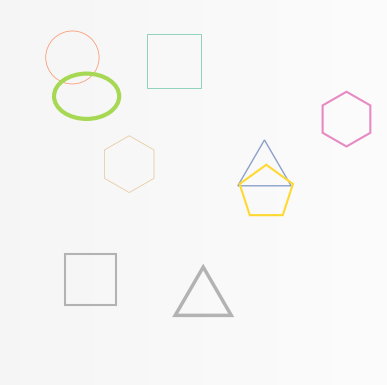[{"shape": "square", "thickness": 0.5, "radius": 0.35, "center": [0.449, 0.842]}, {"shape": "circle", "thickness": 0.5, "radius": 0.34, "center": [0.187, 0.851]}, {"shape": "triangle", "thickness": 1, "radius": 0.4, "center": [0.682, 0.557]}, {"shape": "hexagon", "thickness": 1.5, "radius": 0.36, "center": [0.894, 0.691]}, {"shape": "oval", "thickness": 3, "radius": 0.42, "center": [0.223, 0.75]}, {"shape": "pentagon", "thickness": 1.5, "radius": 0.36, "center": [0.687, 0.5]}, {"shape": "hexagon", "thickness": 0.5, "radius": 0.37, "center": [0.334, 0.574]}, {"shape": "triangle", "thickness": 2.5, "radius": 0.42, "center": [0.524, 0.223]}, {"shape": "square", "thickness": 1.5, "radius": 0.33, "center": [0.233, 0.274]}]